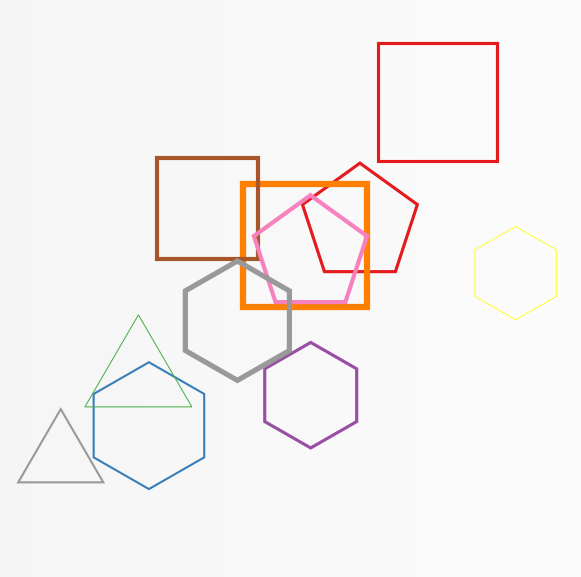[{"shape": "square", "thickness": 1.5, "radius": 0.51, "center": [0.753, 0.822]}, {"shape": "pentagon", "thickness": 1.5, "radius": 0.52, "center": [0.619, 0.613]}, {"shape": "hexagon", "thickness": 1, "radius": 0.55, "center": [0.256, 0.262]}, {"shape": "triangle", "thickness": 0.5, "radius": 0.53, "center": [0.238, 0.348]}, {"shape": "hexagon", "thickness": 1.5, "radius": 0.46, "center": [0.535, 0.315]}, {"shape": "square", "thickness": 3, "radius": 0.53, "center": [0.525, 0.574]}, {"shape": "hexagon", "thickness": 0.5, "radius": 0.4, "center": [0.887, 0.526]}, {"shape": "square", "thickness": 2, "radius": 0.43, "center": [0.356, 0.638]}, {"shape": "pentagon", "thickness": 2, "radius": 0.51, "center": [0.534, 0.559]}, {"shape": "hexagon", "thickness": 2.5, "radius": 0.52, "center": [0.408, 0.444]}, {"shape": "triangle", "thickness": 1, "radius": 0.42, "center": [0.105, 0.206]}]